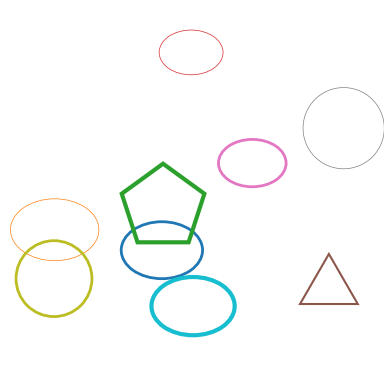[{"shape": "oval", "thickness": 2, "radius": 0.53, "center": [0.42, 0.35]}, {"shape": "oval", "thickness": 0.5, "radius": 0.57, "center": [0.142, 0.403]}, {"shape": "pentagon", "thickness": 3, "radius": 0.56, "center": [0.424, 0.462]}, {"shape": "oval", "thickness": 0.5, "radius": 0.42, "center": [0.496, 0.864]}, {"shape": "triangle", "thickness": 1.5, "radius": 0.43, "center": [0.854, 0.254]}, {"shape": "oval", "thickness": 2, "radius": 0.44, "center": [0.655, 0.576]}, {"shape": "circle", "thickness": 0.5, "radius": 0.53, "center": [0.893, 0.667]}, {"shape": "circle", "thickness": 2, "radius": 0.49, "center": [0.14, 0.276]}, {"shape": "oval", "thickness": 3, "radius": 0.54, "center": [0.501, 0.205]}]